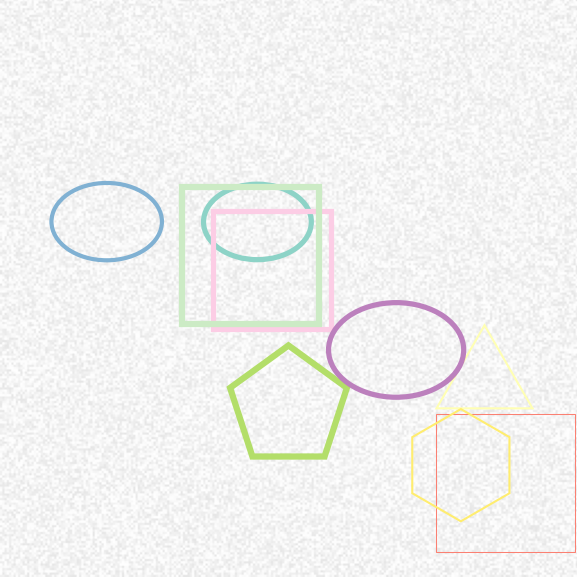[{"shape": "oval", "thickness": 2.5, "radius": 0.47, "center": [0.446, 0.615]}, {"shape": "triangle", "thickness": 1, "radius": 0.48, "center": [0.839, 0.34]}, {"shape": "square", "thickness": 0.5, "radius": 0.6, "center": [0.875, 0.163]}, {"shape": "oval", "thickness": 2, "radius": 0.48, "center": [0.185, 0.615]}, {"shape": "pentagon", "thickness": 3, "radius": 0.53, "center": [0.5, 0.295]}, {"shape": "square", "thickness": 2.5, "radius": 0.51, "center": [0.47, 0.531]}, {"shape": "oval", "thickness": 2.5, "radius": 0.59, "center": [0.686, 0.393]}, {"shape": "square", "thickness": 3, "radius": 0.59, "center": [0.434, 0.557]}, {"shape": "hexagon", "thickness": 1, "radius": 0.49, "center": [0.798, 0.194]}]